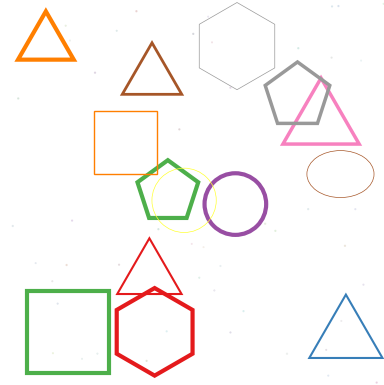[{"shape": "hexagon", "thickness": 3, "radius": 0.57, "center": [0.402, 0.138]}, {"shape": "triangle", "thickness": 1.5, "radius": 0.48, "center": [0.388, 0.285]}, {"shape": "triangle", "thickness": 1.5, "radius": 0.55, "center": [0.898, 0.125]}, {"shape": "square", "thickness": 3, "radius": 0.53, "center": [0.176, 0.137]}, {"shape": "pentagon", "thickness": 3, "radius": 0.41, "center": [0.436, 0.501]}, {"shape": "circle", "thickness": 3, "radius": 0.4, "center": [0.611, 0.47]}, {"shape": "triangle", "thickness": 3, "radius": 0.42, "center": [0.119, 0.887]}, {"shape": "square", "thickness": 1, "radius": 0.41, "center": [0.326, 0.629]}, {"shape": "circle", "thickness": 0.5, "radius": 0.42, "center": [0.478, 0.48]}, {"shape": "triangle", "thickness": 2, "radius": 0.45, "center": [0.395, 0.8]}, {"shape": "oval", "thickness": 0.5, "radius": 0.44, "center": [0.884, 0.548]}, {"shape": "triangle", "thickness": 2.5, "radius": 0.57, "center": [0.834, 0.683]}, {"shape": "hexagon", "thickness": 0.5, "radius": 0.57, "center": [0.616, 0.88]}, {"shape": "pentagon", "thickness": 2.5, "radius": 0.44, "center": [0.773, 0.751]}]